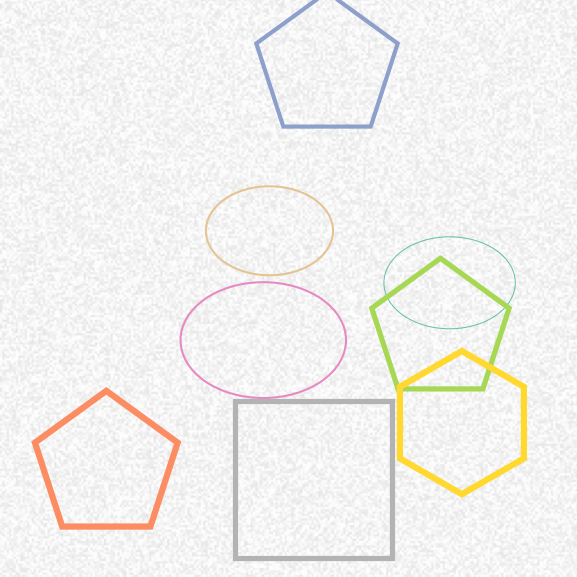[{"shape": "oval", "thickness": 0.5, "radius": 0.57, "center": [0.779, 0.509]}, {"shape": "pentagon", "thickness": 3, "radius": 0.65, "center": [0.184, 0.192]}, {"shape": "pentagon", "thickness": 2, "radius": 0.64, "center": [0.566, 0.884]}, {"shape": "oval", "thickness": 1, "radius": 0.72, "center": [0.456, 0.41]}, {"shape": "pentagon", "thickness": 2.5, "radius": 0.63, "center": [0.763, 0.427]}, {"shape": "hexagon", "thickness": 3, "radius": 0.62, "center": [0.8, 0.267]}, {"shape": "oval", "thickness": 1, "radius": 0.55, "center": [0.467, 0.6]}, {"shape": "square", "thickness": 2.5, "radius": 0.68, "center": [0.543, 0.169]}]